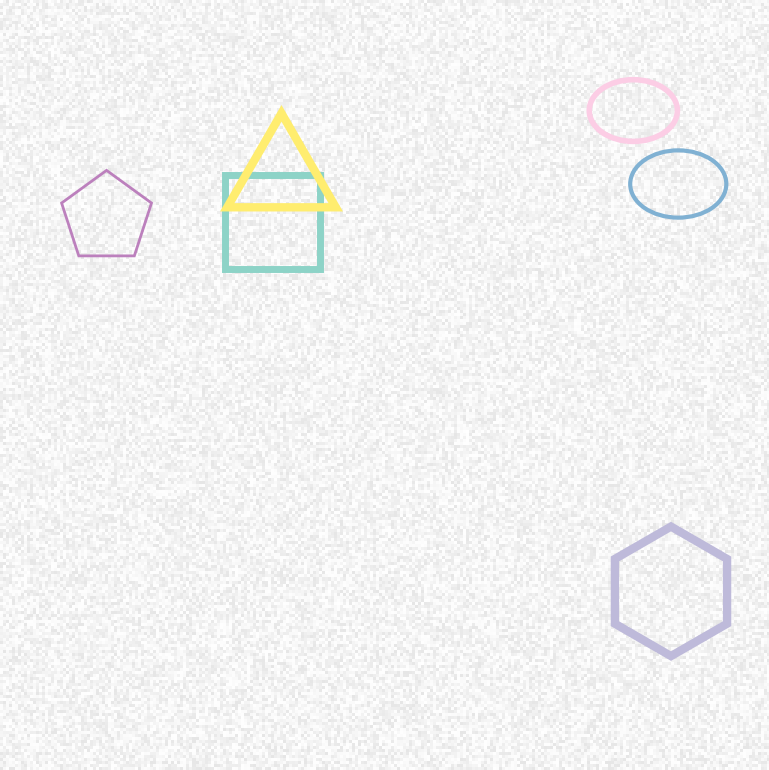[{"shape": "square", "thickness": 2.5, "radius": 0.31, "center": [0.354, 0.712]}, {"shape": "hexagon", "thickness": 3, "radius": 0.42, "center": [0.871, 0.232]}, {"shape": "oval", "thickness": 1.5, "radius": 0.31, "center": [0.881, 0.761]}, {"shape": "oval", "thickness": 2, "radius": 0.29, "center": [0.822, 0.856]}, {"shape": "pentagon", "thickness": 1, "radius": 0.31, "center": [0.138, 0.717]}, {"shape": "triangle", "thickness": 3, "radius": 0.41, "center": [0.366, 0.771]}]